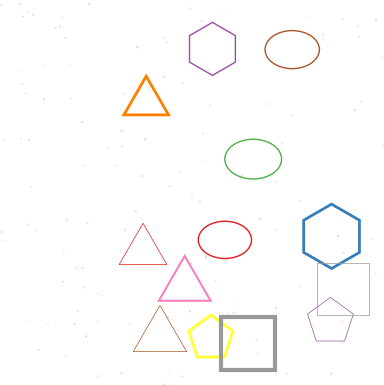[{"shape": "oval", "thickness": 1, "radius": 0.35, "center": [0.584, 0.377]}, {"shape": "triangle", "thickness": 0.5, "radius": 0.36, "center": [0.371, 0.348]}, {"shape": "hexagon", "thickness": 2, "radius": 0.42, "center": [0.861, 0.386]}, {"shape": "oval", "thickness": 1, "radius": 0.37, "center": [0.658, 0.587]}, {"shape": "pentagon", "thickness": 0.5, "radius": 0.31, "center": [0.858, 0.165]}, {"shape": "hexagon", "thickness": 1, "radius": 0.34, "center": [0.552, 0.873]}, {"shape": "triangle", "thickness": 2, "radius": 0.33, "center": [0.38, 0.735]}, {"shape": "pentagon", "thickness": 2, "radius": 0.3, "center": [0.548, 0.121]}, {"shape": "triangle", "thickness": 0.5, "radius": 0.4, "center": [0.415, 0.127]}, {"shape": "oval", "thickness": 1, "radius": 0.35, "center": [0.759, 0.871]}, {"shape": "triangle", "thickness": 1.5, "radius": 0.39, "center": [0.48, 0.258]}, {"shape": "square", "thickness": 3, "radius": 0.35, "center": [0.644, 0.109]}, {"shape": "square", "thickness": 0.5, "radius": 0.34, "center": [0.89, 0.249]}]